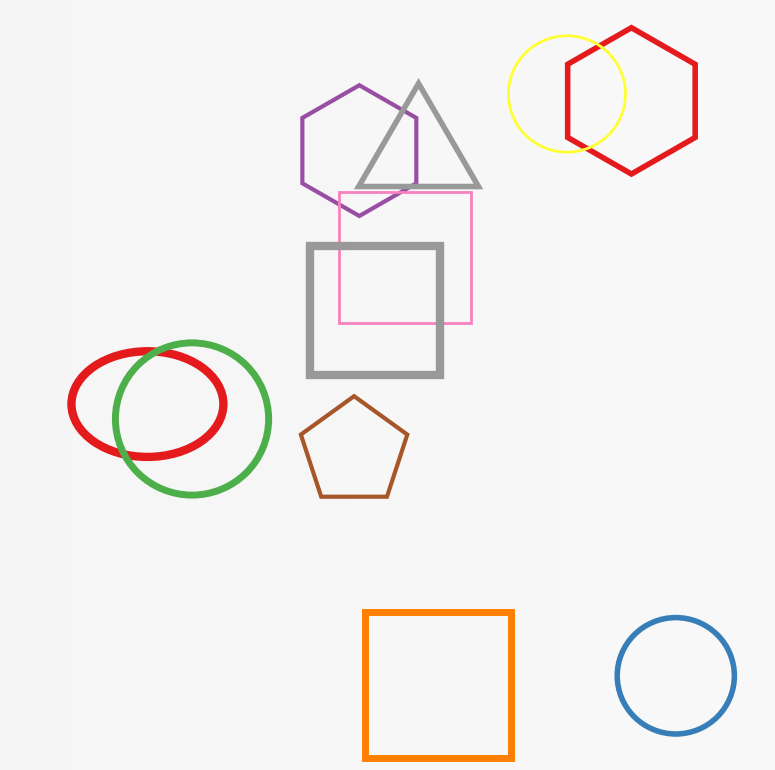[{"shape": "hexagon", "thickness": 2, "radius": 0.47, "center": [0.815, 0.869]}, {"shape": "oval", "thickness": 3, "radius": 0.49, "center": [0.19, 0.475]}, {"shape": "circle", "thickness": 2, "radius": 0.38, "center": [0.872, 0.122]}, {"shape": "circle", "thickness": 2.5, "radius": 0.49, "center": [0.248, 0.456]}, {"shape": "hexagon", "thickness": 1.5, "radius": 0.42, "center": [0.464, 0.804]}, {"shape": "square", "thickness": 2.5, "radius": 0.47, "center": [0.565, 0.111]}, {"shape": "circle", "thickness": 1, "radius": 0.38, "center": [0.732, 0.878]}, {"shape": "pentagon", "thickness": 1.5, "radius": 0.36, "center": [0.457, 0.413]}, {"shape": "square", "thickness": 1, "radius": 0.43, "center": [0.523, 0.666]}, {"shape": "square", "thickness": 3, "radius": 0.42, "center": [0.484, 0.597]}, {"shape": "triangle", "thickness": 2, "radius": 0.45, "center": [0.54, 0.802]}]